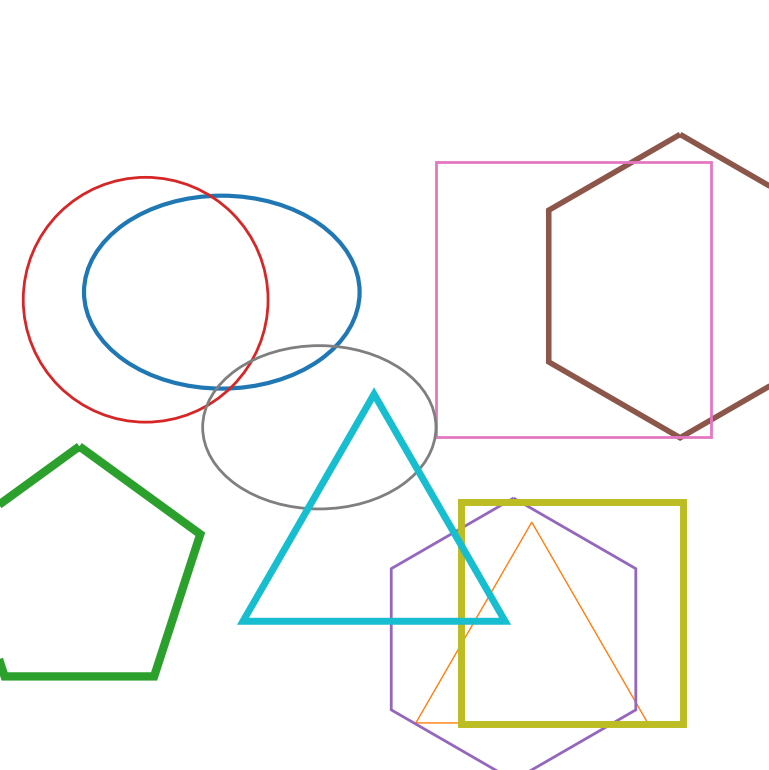[{"shape": "oval", "thickness": 1.5, "radius": 0.89, "center": [0.288, 0.621]}, {"shape": "triangle", "thickness": 0.5, "radius": 0.87, "center": [0.691, 0.148]}, {"shape": "pentagon", "thickness": 3, "radius": 0.83, "center": [0.103, 0.255]}, {"shape": "circle", "thickness": 1, "radius": 0.79, "center": [0.189, 0.611]}, {"shape": "hexagon", "thickness": 1, "radius": 0.92, "center": [0.667, 0.17]}, {"shape": "hexagon", "thickness": 2, "radius": 0.99, "center": [0.883, 0.628]}, {"shape": "square", "thickness": 1, "radius": 0.89, "center": [0.745, 0.611]}, {"shape": "oval", "thickness": 1, "radius": 0.76, "center": [0.415, 0.445]}, {"shape": "square", "thickness": 2.5, "radius": 0.72, "center": [0.743, 0.204]}, {"shape": "triangle", "thickness": 2.5, "radius": 0.98, "center": [0.486, 0.291]}]